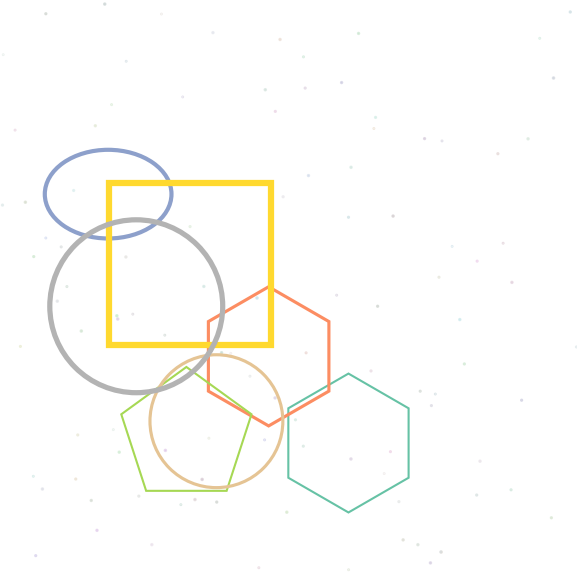[{"shape": "hexagon", "thickness": 1, "radius": 0.6, "center": [0.603, 0.232]}, {"shape": "hexagon", "thickness": 1.5, "radius": 0.6, "center": [0.465, 0.382]}, {"shape": "oval", "thickness": 2, "radius": 0.55, "center": [0.187, 0.663]}, {"shape": "pentagon", "thickness": 1, "radius": 0.59, "center": [0.323, 0.245]}, {"shape": "square", "thickness": 3, "radius": 0.7, "center": [0.328, 0.542]}, {"shape": "circle", "thickness": 1.5, "radius": 0.58, "center": [0.375, 0.27]}, {"shape": "circle", "thickness": 2.5, "radius": 0.75, "center": [0.236, 0.469]}]